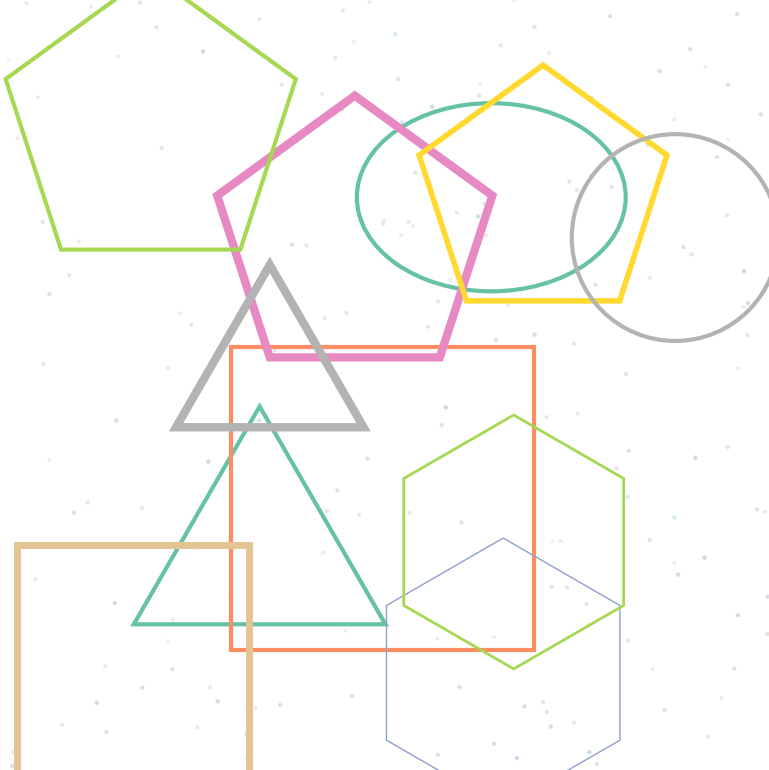[{"shape": "oval", "thickness": 1.5, "radius": 0.87, "center": [0.638, 0.744]}, {"shape": "triangle", "thickness": 1.5, "radius": 0.94, "center": [0.337, 0.284]}, {"shape": "square", "thickness": 1.5, "radius": 0.98, "center": [0.497, 0.352]}, {"shape": "hexagon", "thickness": 0.5, "radius": 0.88, "center": [0.653, 0.126]}, {"shape": "pentagon", "thickness": 3, "radius": 0.94, "center": [0.461, 0.688]}, {"shape": "pentagon", "thickness": 1.5, "radius": 0.99, "center": [0.196, 0.836]}, {"shape": "hexagon", "thickness": 1, "radius": 0.82, "center": [0.667, 0.296]}, {"shape": "pentagon", "thickness": 2, "radius": 0.85, "center": [0.705, 0.746]}, {"shape": "square", "thickness": 2.5, "radius": 0.75, "center": [0.173, 0.142]}, {"shape": "triangle", "thickness": 3, "radius": 0.7, "center": [0.35, 0.515]}, {"shape": "circle", "thickness": 1.5, "radius": 0.67, "center": [0.877, 0.691]}]